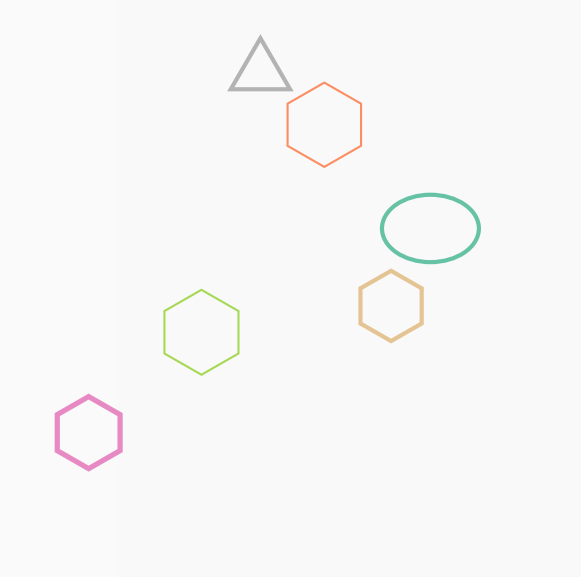[{"shape": "oval", "thickness": 2, "radius": 0.42, "center": [0.741, 0.604]}, {"shape": "hexagon", "thickness": 1, "radius": 0.36, "center": [0.558, 0.783]}, {"shape": "hexagon", "thickness": 2.5, "radius": 0.31, "center": [0.153, 0.25]}, {"shape": "hexagon", "thickness": 1, "radius": 0.37, "center": [0.347, 0.424]}, {"shape": "hexagon", "thickness": 2, "radius": 0.3, "center": [0.673, 0.469]}, {"shape": "triangle", "thickness": 2, "radius": 0.29, "center": [0.448, 0.874]}]